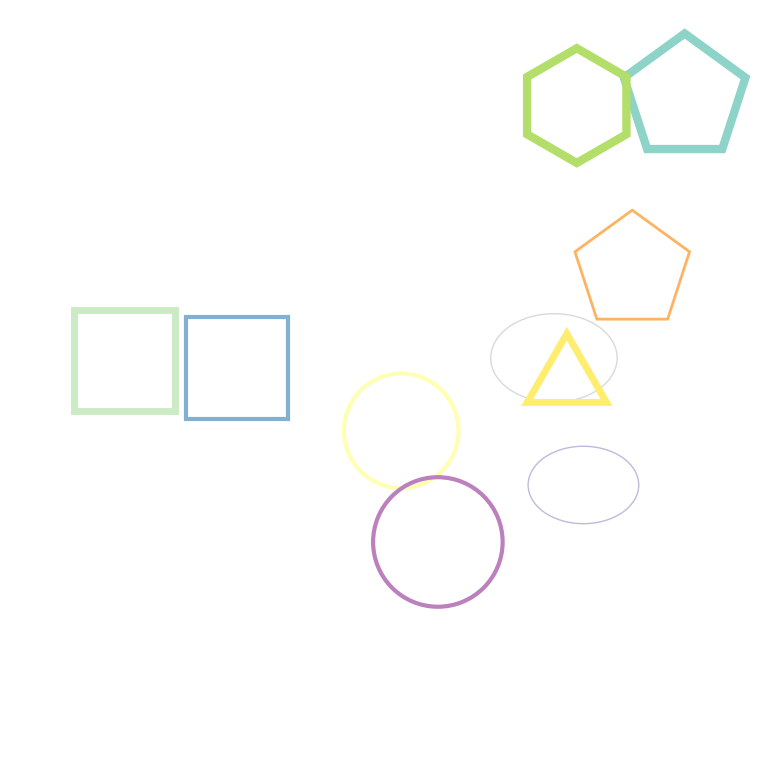[{"shape": "pentagon", "thickness": 3, "radius": 0.41, "center": [0.889, 0.874]}, {"shape": "circle", "thickness": 1.5, "radius": 0.37, "center": [0.521, 0.441]}, {"shape": "oval", "thickness": 0.5, "radius": 0.36, "center": [0.758, 0.37]}, {"shape": "square", "thickness": 1.5, "radius": 0.33, "center": [0.308, 0.522]}, {"shape": "pentagon", "thickness": 1, "radius": 0.39, "center": [0.821, 0.649]}, {"shape": "hexagon", "thickness": 3, "radius": 0.37, "center": [0.749, 0.863]}, {"shape": "oval", "thickness": 0.5, "radius": 0.41, "center": [0.719, 0.535]}, {"shape": "circle", "thickness": 1.5, "radius": 0.42, "center": [0.569, 0.296]}, {"shape": "square", "thickness": 2.5, "radius": 0.33, "center": [0.161, 0.531]}, {"shape": "triangle", "thickness": 2.5, "radius": 0.3, "center": [0.736, 0.507]}]